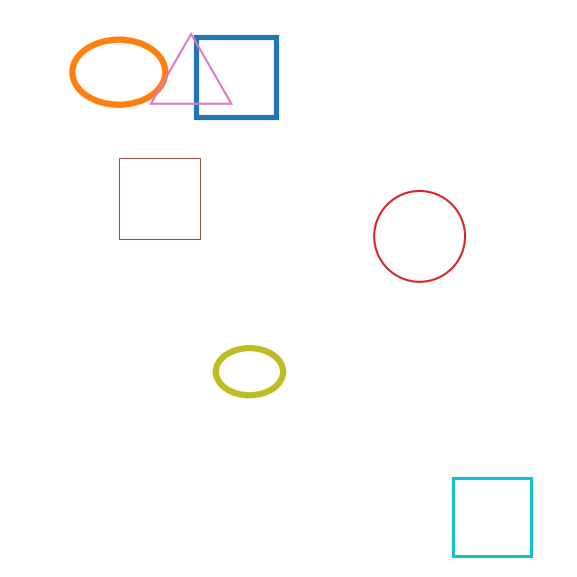[{"shape": "square", "thickness": 2.5, "radius": 0.35, "center": [0.408, 0.865]}, {"shape": "oval", "thickness": 3, "radius": 0.4, "center": [0.206, 0.874]}, {"shape": "circle", "thickness": 1, "radius": 0.39, "center": [0.727, 0.59]}, {"shape": "square", "thickness": 0.5, "radius": 0.35, "center": [0.276, 0.656]}, {"shape": "triangle", "thickness": 1, "radius": 0.4, "center": [0.331, 0.86]}, {"shape": "oval", "thickness": 3, "radius": 0.29, "center": [0.432, 0.355]}, {"shape": "square", "thickness": 1.5, "radius": 0.34, "center": [0.852, 0.104]}]